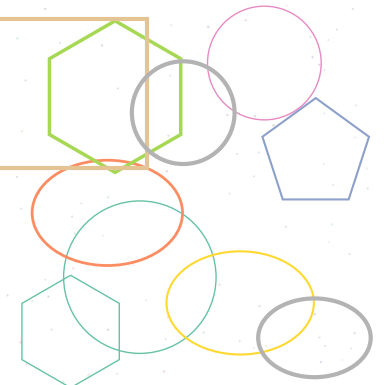[{"shape": "circle", "thickness": 1, "radius": 0.99, "center": [0.363, 0.28]}, {"shape": "hexagon", "thickness": 1, "radius": 0.73, "center": [0.183, 0.139]}, {"shape": "oval", "thickness": 2, "radius": 0.98, "center": [0.279, 0.447]}, {"shape": "pentagon", "thickness": 1.5, "radius": 0.73, "center": [0.82, 0.6]}, {"shape": "circle", "thickness": 1, "radius": 0.74, "center": [0.687, 0.836]}, {"shape": "hexagon", "thickness": 2.5, "radius": 0.98, "center": [0.299, 0.749]}, {"shape": "oval", "thickness": 1.5, "radius": 0.96, "center": [0.624, 0.213]}, {"shape": "square", "thickness": 3, "radius": 0.97, "center": [0.188, 0.757]}, {"shape": "circle", "thickness": 3, "radius": 0.67, "center": [0.476, 0.707]}, {"shape": "oval", "thickness": 3, "radius": 0.73, "center": [0.817, 0.123]}]